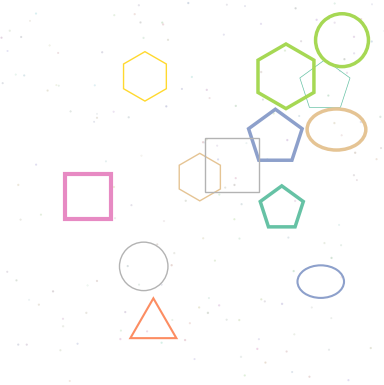[{"shape": "pentagon", "thickness": 2.5, "radius": 0.29, "center": [0.732, 0.458]}, {"shape": "pentagon", "thickness": 0.5, "radius": 0.34, "center": [0.844, 0.776]}, {"shape": "triangle", "thickness": 1.5, "radius": 0.34, "center": [0.398, 0.156]}, {"shape": "oval", "thickness": 1.5, "radius": 0.3, "center": [0.833, 0.269]}, {"shape": "pentagon", "thickness": 2.5, "radius": 0.37, "center": [0.715, 0.643]}, {"shape": "square", "thickness": 3, "radius": 0.3, "center": [0.228, 0.49]}, {"shape": "circle", "thickness": 2.5, "radius": 0.34, "center": [0.888, 0.896]}, {"shape": "hexagon", "thickness": 2.5, "radius": 0.42, "center": [0.743, 0.802]}, {"shape": "hexagon", "thickness": 1, "radius": 0.32, "center": [0.376, 0.802]}, {"shape": "hexagon", "thickness": 1, "radius": 0.31, "center": [0.519, 0.54]}, {"shape": "oval", "thickness": 2.5, "radius": 0.38, "center": [0.874, 0.664]}, {"shape": "square", "thickness": 1, "radius": 0.35, "center": [0.604, 0.57]}, {"shape": "circle", "thickness": 1, "radius": 0.31, "center": [0.373, 0.308]}]